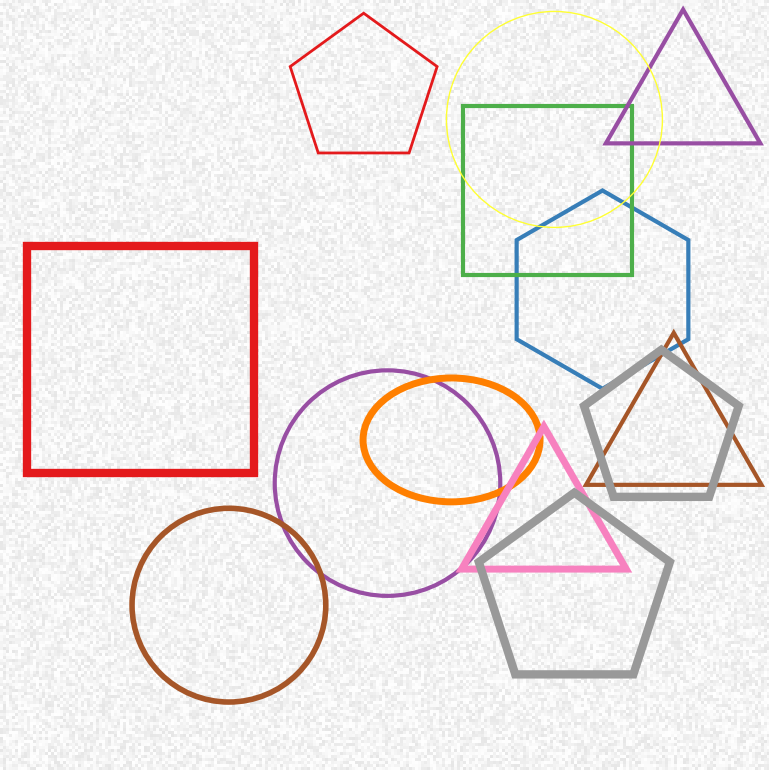[{"shape": "square", "thickness": 3, "radius": 0.74, "center": [0.182, 0.533]}, {"shape": "pentagon", "thickness": 1, "radius": 0.5, "center": [0.472, 0.883]}, {"shape": "hexagon", "thickness": 1.5, "radius": 0.64, "center": [0.782, 0.624]}, {"shape": "square", "thickness": 1.5, "radius": 0.55, "center": [0.711, 0.753]}, {"shape": "circle", "thickness": 1.5, "radius": 0.73, "center": [0.503, 0.373]}, {"shape": "triangle", "thickness": 1.5, "radius": 0.58, "center": [0.887, 0.872]}, {"shape": "oval", "thickness": 2.5, "radius": 0.57, "center": [0.586, 0.429]}, {"shape": "circle", "thickness": 0.5, "radius": 0.7, "center": [0.72, 0.845]}, {"shape": "triangle", "thickness": 1.5, "radius": 0.66, "center": [0.875, 0.436]}, {"shape": "circle", "thickness": 2, "radius": 0.63, "center": [0.297, 0.214]}, {"shape": "triangle", "thickness": 2.5, "radius": 0.62, "center": [0.706, 0.323]}, {"shape": "pentagon", "thickness": 3, "radius": 0.65, "center": [0.746, 0.23]}, {"shape": "pentagon", "thickness": 3, "radius": 0.53, "center": [0.859, 0.44]}]